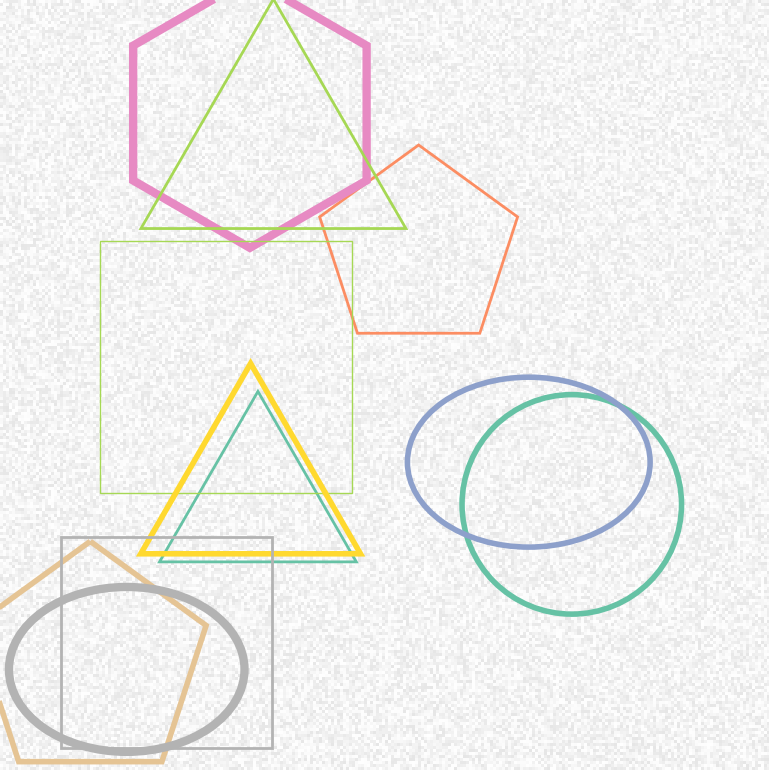[{"shape": "triangle", "thickness": 1, "radius": 0.74, "center": [0.335, 0.344]}, {"shape": "circle", "thickness": 2, "radius": 0.71, "center": [0.743, 0.345]}, {"shape": "pentagon", "thickness": 1, "radius": 0.68, "center": [0.544, 0.677]}, {"shape": "oval", "thickness": 2, "radius": 0.79, "center": [0.687, 0.4]}, {"shape": "hexagon", "thickness": 3, "radius": 0.88, "center": [0.325, 0.853]}, {"shape": "triangle", "thickness": 1, "radius": 0.99, "center": [0.355, 0.803]}, {"shape": "square", "thickness": 0.5, "radius": 0.82, "center": [0.293, 0.523]}, {"shape": "triangle", "thickness": 2, "radius": 0.82, "center": [0.325, 0.363]}, {"shape": "pentagon", "thickness": 2, "radius": 0.79, "center": [0.117, 0.139]}, {"shape": "square", "thickness": 1, "radius": 0.68, "center": [0.216, 0.166]}, {"shape": "oval", "thickness": 3, "radius": 0.76, "center": [0.165, 0.131]}]